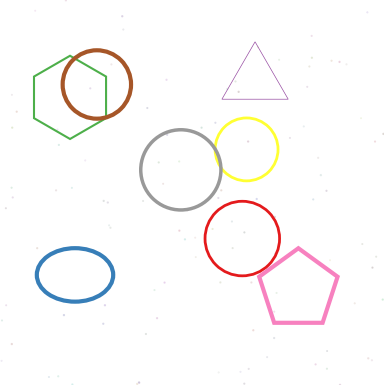[{"shape": "circle", "thickness": 2, "radius": 0.48, "center": [0.629, 0.38]}, {"shape": "oval", "thickness": 3, "radius": 0.5, "center": [0.195, 0.286]}, {"shape": "hexagon", "thickness": 1.5, "radius": 0.54, "center": [0.182, 0.747]}, {"shape": "triangle", "thickness": 0.5, "radius": 0.5, "center": [0.663, 0.792]}, {"shape": "circle", "thickness": 2, "radius": 0.41, "center": [0.64, 0.612]}, {"shape": "circle", "thickness": 3, "radius": 0.44, "center": [0.252, 0.781]}, {"shape": "pentagon", "thickness": 3, "radius": 0.54, "center": [0.775, 0.248]}, {"shape": "circle", "thickness": 2.5, "radius": 0.52, "center": [0.47, 0.559]}]